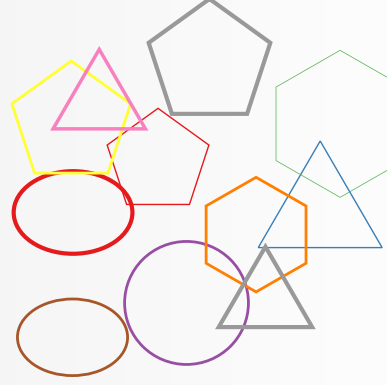[{"shape": "oval", "thickness": 3, "radius": 0.77, "center": [0.189, 0.448]}, {"shape": "pentagon", "thickness": 1, "radius": 0.69, "center": [0.408, 0.581]}, {"shape": "triangle", "thickness": 1, "radius": 0.92, "center": [0.826, 0.449]}, {"shape": "hexagon", "thickness": 0.5, "radius": 0.95, "center": [0.878, 0.678]}, {"shape": "circle", "thickness": 2, "radius": 0.8, "center": [0.481, 0.213]}, {"shape": "hexagon", "thickness": 2, "radius": 0.74, "center": [0.661, 0.391]}, {"shape": "pentagon", "thickness": 2, "radius": 0.81, "center": [0.184, 0.681]}, {"shape": "oval", "thickness": 2, "radius": 0.71, "center": [0.187, 0.124]}, {"shape": "triangle", "thickness": 2.5, "radius": 0.69, "center": [0.256, 0.734]}, {"shape": "pentagon", "thickness": 3, "radius": 0.83, "center": [0.541, 0.838]}, {"shape": "triangle", "thickness": 3, "radius": 0.7, "center": [0.685, 0.22]}]